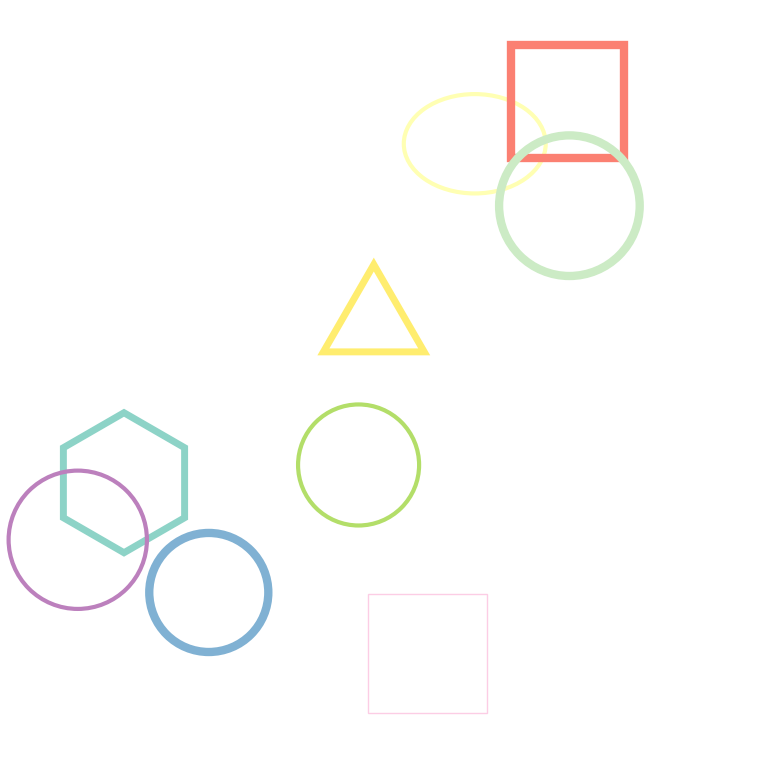[{"shape": "hexagon", "thickness": 2.5, "radius": 0.45, "center": [0.161, 0.373]}, {"shape": "oval", "thickness": 1.5, "radius": 0.46, "center": [0.617, 0.813]}, {"shape": "square", "thickness": 3, "radius": 0.37, "center": [0.737, 0.868]}, {"shape": "circle", "thickness": 3, "radius": 0.39, "center": [0.271, 0.231]}, {"shape": "circle", "thickness": 1.5, "radius": 0.39, "center": [0.466, 0.396]}, {"shape": "square", "thickness": 0.5, "radius": 0.39, "center": [0.555, 0.151]}, {"shape": "circle", "thickness": 1.5, "radius": 0.45, "center": [0.101, 0.299]}, {"shape": "circle", "thickness": 3, "radius": 0.46, "center": [0.739, 0.733]}, {"shape": "triangle", "thickness": 2.5, "radius": 0.38, "center": [0.485, 0.581]}]